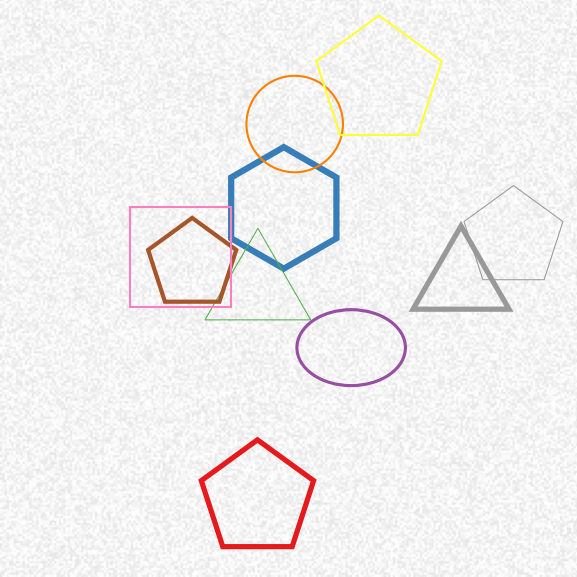[{"shape": "pentagon", "thickness": 2.5, "radius": 0.51, "center": [0.446, 0.135]}, {"shape": "hexagon", "thickness": 3, "radius": 0.53, "center": [0.491, 0.639]}, {"shape": "triangle", "thickness": 0.5, "radius": 0.53, "center": [0.447, 0.498]}, {"shape": "oval", "thickness": 1.5, "radius": 0.47, "center": [0.608, 0.397]}, {"shape": "circle", "thickness": 1, "radius": 0.42, "center": [0.51, 0.784]}, {"shape": "pentagon", "thickness": 1, "radius": 0.57, "center": [0.656, 0.858]}, {"shape": "pentagon", "thickness": 2, "radius": 0.4, "center": [0.333, 0.542]}, {"shape": "square", "thickness": 1, "radius": 0.44, "center": [0.313, 0.554]}, {"shape": "pentagon", "thickness": 0.5, "radius": 0.45, "center": [0.889, 0.588]}, {"shape": "triangle", "thickness": 2.5, "radius": 0.48, "center": [0.798, 0.512]}]